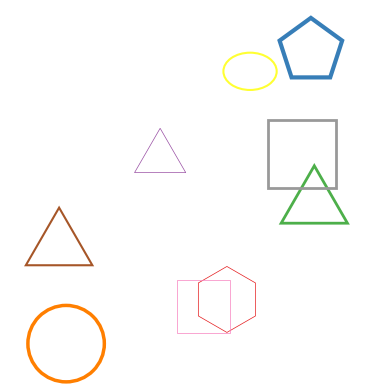[{"shape": "hexagon", "thickness": 0.5, "radius": 0.43, "center": [0.589, 0.222]}, {"shape": "pentagon", "thickness": 3, "radius": 0.43, "center": [0.807, 0.868]}, {"shape": "triangle", "thickness": 2, "radius": 0.5, "center": [0.816, 0.47]}, {"shape": "triangle", "thickness": 0.5, "radius": 0.38, "center": [0.416, 0.59]}, {"shape": "circle", "thickness": 2.5, "radius": 0.5, "center": [0.172, 0.107]}, {"shape": "oval", "thickness": 1.5, "radius": 0.35, "center": [0.649, 0.815]}, {"shape": "triangle", "thickness": 1.5, "radius": 0.5, "center": [0.154, 0.361]}, {"shape": "square", "thickness": 0.5, "radius": 0.35, "center": [0.529, 0.204]}, {"shape": "square", "thickness": 2, "radius": 0.44, "center": [0.784, 0.601]}]